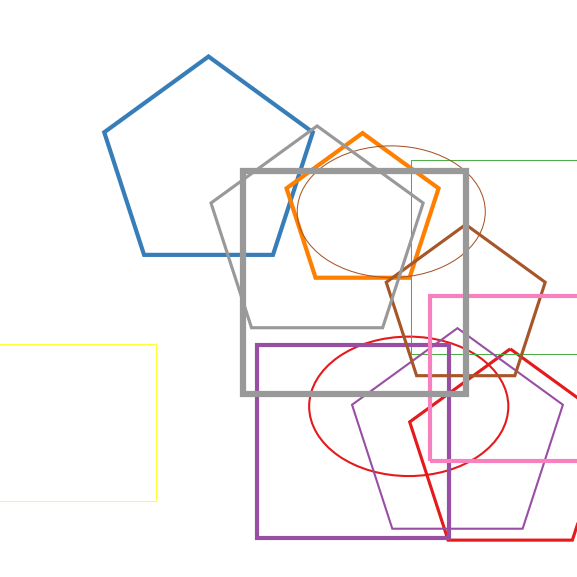[{"shape": "oval", "thickness": 1, "radius": 0.86, "center": [0.708, 0.296]}, {"shape": "pentagon", "thickness": 1.5, "radius": 0.92, "center": [0.884, 0.212]}, {"shape": "pentagon", "thickness": 2, "radius": 0.95, "center": [0.361, 0.711]}, {"shape": "square", "thickness": 0.5, "radius": 0.84, "center": [0.88, 0.555]}, {"shape": "pentagon", "thickness": 1, "radius": 0.96, "center": [0.792, 0.239]}, {"shape": "square", "thickness": 2, "radius": 0.83, "center": [0.611, 0.234]}, {"shape": "pentagon", "thickness": 2, "radius": 0.69, "center": [0.628, 0.63]}, {"shape": "square", "thickness": 0.5, "radius": 0.68, "center": [0.134, 0.267]}, {"shape": "pentagon", "thickness": 1.5, "radius": 0.72, "center": [0.806, 0.466]}, {"shape": "oval", "thickness": 0.5, "radius": 0.81, "center": [0.677, 0.633]}, {"shape": "square", "thickness": 2, "radius": 0.71, "center": [0.887, 0.343]}, {"shape": "pentagon", "thickness": 1.5, "radius": 0.97, "center": [0.549, 0.588]}, {"shape": "square", "thickness": 3, "radius": 0.97, "center": [0.614, 0.51]}]